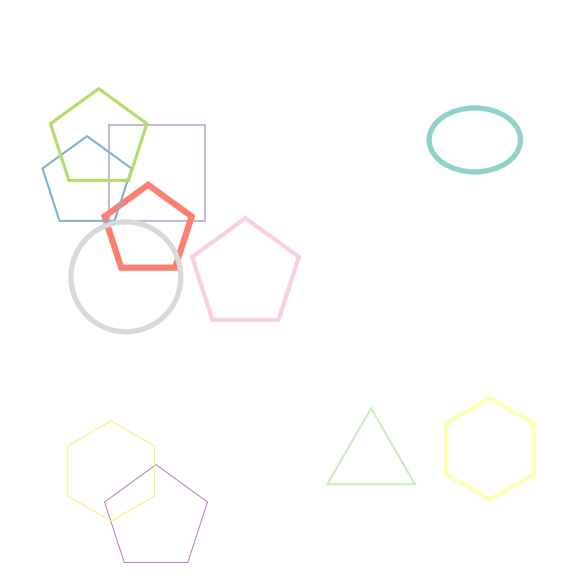[{"shape": "oval", "thickness": 2.5, "radius": 0.4, "center": [0.822, 0.757]}, {"shape": "hexagon", "thickness": 2, "radius": 0.44, "center": [0.848, 0.222]}, {"shape": "square", "thickness": 1, "radius": 0.42, "center": [0.272, 0.7]}, {"shape": "pentagon", "thickness": 3, "radius": 0.4, "center": [0.257, 0.6]}, {"shape": "pentagon", "thickness": 1, "radius": 0.41, "center": [0.151, 0.682]}, {"shape": "pentagon", "thickness": 1.5, "radius": 0.44, "center": [0.171, 0.758]}, {"shape": "pentagon", "thickness": 2, "radius": 0.49, "center": [0.425, 0.524]}, {"shape": "circle", "thickness": 2.5, "radius": 0.48, "center": [0.218, 0.52]}, {"shape": "pentagon", "thickness": 0.5, "radius": 0.47, "center": [0.27, 0.101]}, {"shape": "triangle", "thickness": 1, "radius": 0.44, "center": [0.643, 0.205]}, {"shape": "hexagon", "thickness": 0.5, "radius": 0.43, "center": [0.192, 0.184]}]